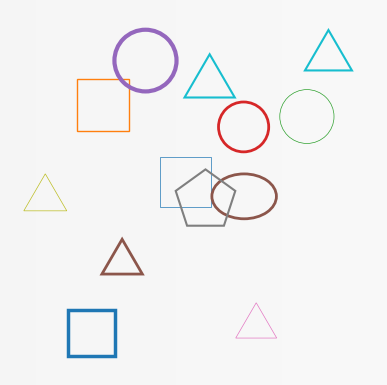[{"shape": "square", "thickness": 0.5, "radius": 0.33, "center": [0.478, 0.528]}, {"shape": "square", "thickness": 2.5, "radius": 0.3, "center": [0.236, 0.136]}, {"shape": "square", "thickness": 1, "radius": 0.33, "center": [0.266, 0.728]}, {"shape": "circle", "thickness": 0.5, "radius": 0.35, "center": [0.792, 0.697]}, {"shape": "circle", "thickness": 2, "radius": 0.32, "center": [0.629, 0.67]}, {"shape": "circle", "thickness": 3, "radius": 0.4, "center": [0.375, 0.843]}, {"shape": "oval", "thickness": 2, "radius": 0.42, "center": [0.63, 0.49]}, {"shape": "triangle", "thickness": 2, "radius": 0.3, "center": [0.315, 0.318]}, {"shape": "triangle", "thickness": 0.5, "radius": 0.31, "center": [0.661, 0.152]}, {"shape": "pentagon", "thickness": 1.5, "radius": 0.4, "center": [0.53, 0.479]}, {"shape": "triangle", "thickness": 0.5, "radius": 0.32, "center": [0.117, 0.484]}, {"shape": "triangle", "thickness": 1.5, "radius": 0.35, "center": [0.848, 0.852]}, {"shape": "triangle", "thickness": 1.5, "radius": 0.37, "center": [0.541, 0.784]}]